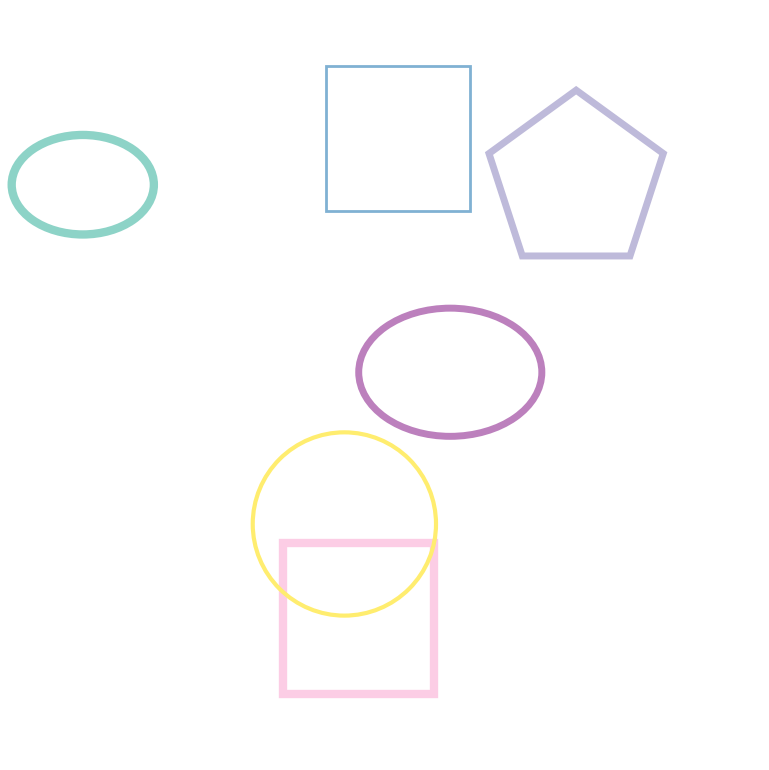[{"shape": "oval", "thickness": 3, "radius": 0.46, "center": [0.108, 0.76]}, {"shape": "pentagon", "thickness": 2.5, "radius": 0.6, "center": [0.748, 0.764]}, {"shape": "square", "thickness": 1, "radius": 0.47, "center": [0.517, 0.821]}, {"shape": "square", "thickness": 3, "radius": 0.49, "center": [0.466, 0.196]}, {"shape": "oval", "thickness": 2.5, "radius": 0.59, "center": [0.585, 0.517]}, {"shape": "circle", "thickness": 1.5, "radius": 0.6, "center": [0.447, 0.32]}]